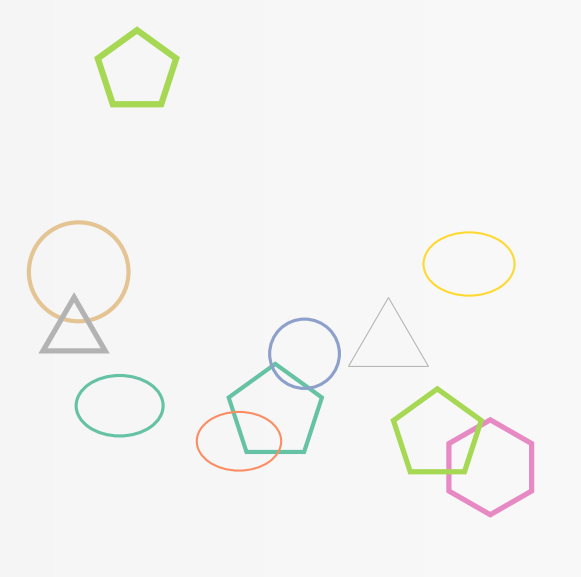[{"shape": "pentagon", "thickness": 2, "radius": 0.42, "center": [0.474, 0.285]}, {"shape": "oval", "thickness": 1.5, "radius": 0.37, "center": [0.206, 0.297]}, {"shape": "oval", "thickness": 1, "radius": 0.36, "center": [0.411, 0.235]}, {"shape": "circle", "thickness": 1.5, "radius": 0.3, "center": [0.524, 0.387]}, {"shape": "hexagon", "thickness": 2.5, "radius": 0.41, "center": [0.843, 0.19]}, {"shape": "pentagon", "thickness": 2.5, "radius": 0.4, "center": [0.752, 0.246]}, {"shape": "pentagon", "thickness": 3, "radius": 0.35, "center": [0.236, 0.876]}, {"shape": "oval", "thickness": 1, "radius": 0.39, "center": [0.807, 0.542]}, {"shape": "circle", "thickness": 2, "radius": 0.43, "center": [0.135, 0.528]}, {"shape": "triangle", "thickness": 0.5, "radius": 0.4, "center": [0.668, 0.404]}, {"shape": "triangle", "thickness": 2.5, "radius": 0.31, "center": [0.127, 0.422]}]